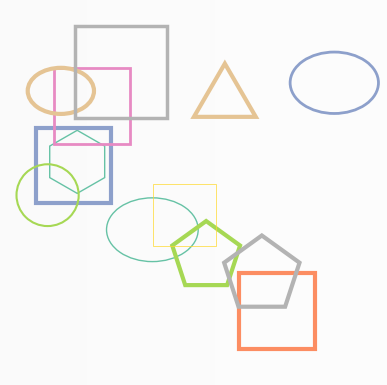[{"shape": "oval", "thickness": 1, "radius": 0.59, "center": [0.393, 0.403]}, {"shape": "hexagon", "thickness": 1, "radius": 0.41, "center": [0.199, 0.58]}, {"shape": "square", "thickness": 3, "radius": 0.49, "center": [0.714, 0.192]}, {"shape": "oval", "thickness": 2, "radius": 0.57, "center": [0.863, 0.785]}, {"shape": "square", "thickness": 3, "radius": 0.49, "center": [0.189, 0.57]}, {"shape": "square", "thickness": 2, "radius": 0.49, "center": [0.237, 0.725]}, {"shape": "circle", "thickness": 1.5, "radius": 0.4, "center": [0.123, 0.493]}, {"shape": "pentagon", "thickness": 3, "radius": 0.46, "center": [0.532, 0.334]}, {"shape": "square", "thickness": 0.5, "radius": 0.4, "center": [0.475, 0.442]}, {"shape": "triangle", "thickness": 3, "radius": 0.46, "center": [0.58, 0.743]}, {"shape": "oval", "thickness": 3, "radius": 0.43, "center": [0.157, 0.764]}, {"shape": "square", "thickness": 2.5, "radius": 0.6, "center": [0.313, 0.814]}, {"shape": "pentagon", "thickness": 3, "radius": 0.51, "center": [0.676, 0.286]}]